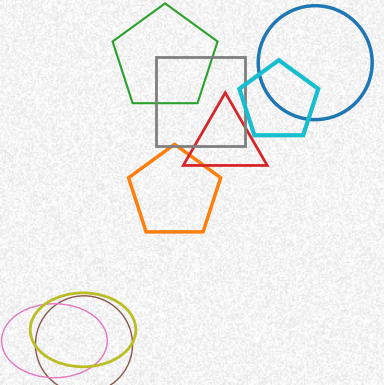[{"shape": "circle", "thickness": 2.5, "radius": 0.74, "center": [0.819, 0.837]}, {"shape": "pentagon", "thickness": 2.5, "radius": 0.63, "center": [0.454, 0.499]}, {"shape": "pentagon", "thickness": 1.5, "radius": 0.72, "center": [0.429, 0.848]}, {"shape": "triangle", "thickness": 2, "radius": 0.63, "center": [0.585, 0.633]}, {"shape": "circle", "thickness": 1, "radius": 0.63, "center": [0.218, 0.106]}, {"shape": "oval", "thickness": 1, "radius": 0.69, "center": [0.141, 0.115]}, {"shape": "square", "thickness": 2, "radius": 0.58, "center": [0.521, 0.736]}, {"shape": "oval", "thickness": 2, "radius": 0.69, "center": [0.216, 0.143]}, {"shape": "pentagon", "thickness": 3, "radius": 0.54, "center": [0.724, 0.736]}]